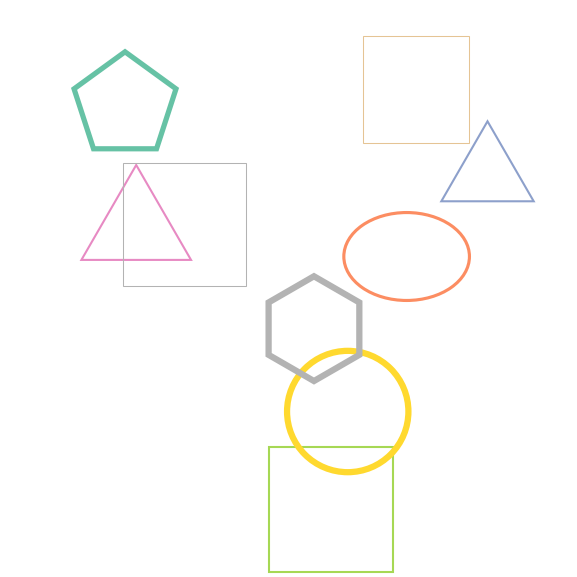[{"shape": "pentagon", "thickness": 2.5, "radius": 0.46, "center": [0.216, 0.817]}, {"shape": "oval", "thickness": 1.5, "radius": 0.54, "center": [0.704, 0.555]}, {"shape": "triangle", "thickness": 1, "radius": 0.46, "center": [0.844, 0.697]}, {"shape": "triangle", "thickness": 1, "radius": 0.55, "center": [0.236, 0.604]}, {"shape": "square", "thickness": 1, "radius": 0.54, "center": [0.573, 0.117]}, {"shape": "circle", "thickness": 3, "radius": 0.53, "center": [0.602, 0.287]}, {"shape": "square", "thickness": 0.5, "radius": 0.46, "center": [0.721, 0.844]}, {"shape": "hexagon", "thickness": 3, "radius": 0.45, "center": [0.544, 0.43]}, {"shape": "square", "thickness": 0.5, "radius": 0.53, "center": [0.32, 0.61]}]